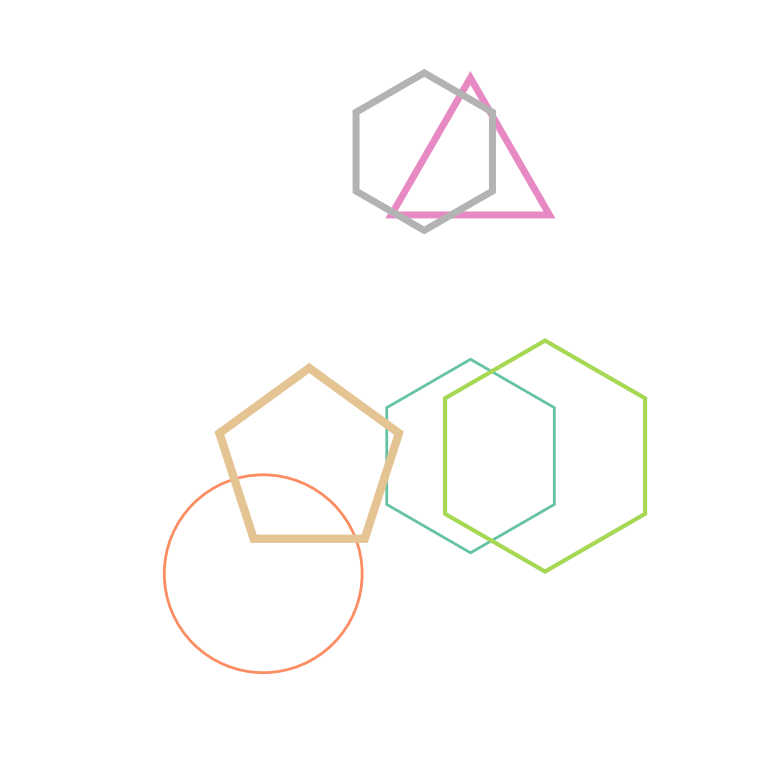[{"shape": "hexagon", "thickness": 1, "radius": 0.63, "center": [0.611, 0.408]}, {"shape": "circle", "thickness": 1, "radius": 0.64, "center": [0.342, 0.255]}, {"shape": "triangle", "thickness": 2.5, "radius": 0.59, "center": [0.611, 0.78]}, {"shape": "hexagon", "thickness": 1.5, "radius": 0.75, "center": [0.708, 0.408]}, {"shape": "pentagon", "thickness": 3, "radius": 0.61, "center": [0.402, 0.4]}, {"shape": "hexagon", "thickness": 2.5, "radius": 0.51, "center": [0.551, 0.803]}]